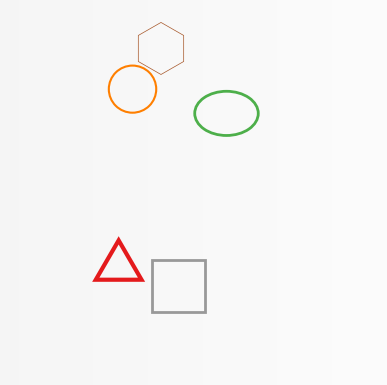[{"shape": "triangle", "thickness": 3, "radius": 0.34, "center": [0.306, 0.308]}, {"shape": "oval", "thickness": 2, "radius": 0.41, "center": [0.585, 0.705]}, {"shape": "circle", "thickness": 1.5, "radius": 0.31, "center": [0.342, 0.768]}, {"shape": "hexagon", "thickness": 0.5, "radius": 0.34, "center": [0.415, 0.874]}, {"shape": "square", "thickness": 2, "radius": 0.34, "center": [0.46, 0.257]}]